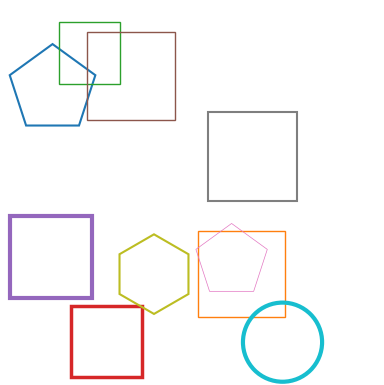[{"shape": "pentagon", "thickness": 1.5, "radius": 0.58, "center": [0.136, 0.769]}, {"shape": "square", "thickness": 1, "radius": 0.56, "center": [0.627, 0.289]}, {"shape": "square", "thickness": 1, "radius": 0.4, "center": [0.232, 0.862]}, {"shape": "square", "thickness": 2.5, "radius": 0.46, "center": [0.276, 0.113]}, {"shape": "square", "thickness": 3, "radius": 0.53, "center": [0.133, 0.333]}, {"shape": "square", "thickness": 1, "radius": 0.57, "center": [0.341, 0.803]}, {"shape": "pentagon", "thickness": 0.5, "radius": 0.49, "center": [0.602, 0.322]}, {"shape": "square", "thickness": 1.5, "radius": 0.57, "center": [0.656, 0.594]}, {"shape": "hexagon", "thickness": 1.5, "radius": 0.52, "center": [0.4, 0.288]}, {"shape": "circle", "thickness": 3, "radius": 0.51, "center": [0.734, 0.111]}]